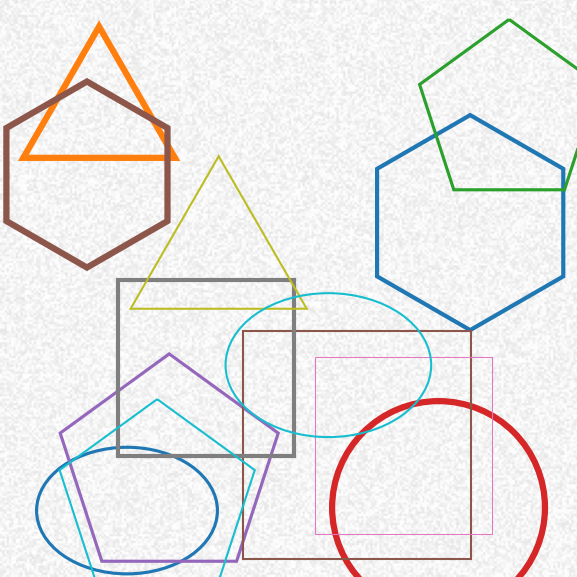[{"shape": "oval", "thickness": 1.5, "radius": 0.78, "center": [0.22, 0.115]}, {"shape": "hexagon", "thickness": 2, "radius": 0.93, "center": [0.814, 0.614]}, {"shape": "triangle", "thickness": 3, "radius": 0.76, "center": [0.172, 0.802]}, {"shape": "pentagon", "thickness": 1.5, "radius": 0.82, "center": [0.882, 0.802]}, {"shape": "circle", "thickness": 3, "radius": 0.92, "center": [0.759, 0.12]}, {"shape": "pentagon", "thickness": 1.5, "radius": 0.99, "center": [0.293, 0.188]}, {"shape": "hexagon", "thickness": 3, "radius": 0.81, "center": [0.151, 0.697]}, {"shape": "square", "thickness": 1, "radius": 0.99, "center": [0.619, 0.228]}, {"shape": "square", "thickness": 0.5, "radius": 0.77, "center": [0.699, 0.227]}, {"shape": "square", "thickness": 2, "radius": 0.76, "center": [0.357, 0.362]}, {"shape": "triangle", "thickness": 1, "radius": 0.88, "center": [0.379, 0.553]}, {"shape": "pentagon", "thickness": 1, "radius": 0.89, "center": [0.272, 0.13]}, {"shape": "oval", "thickness": 1, "radius": 0.89, "center": [0.569, 0.367]}]